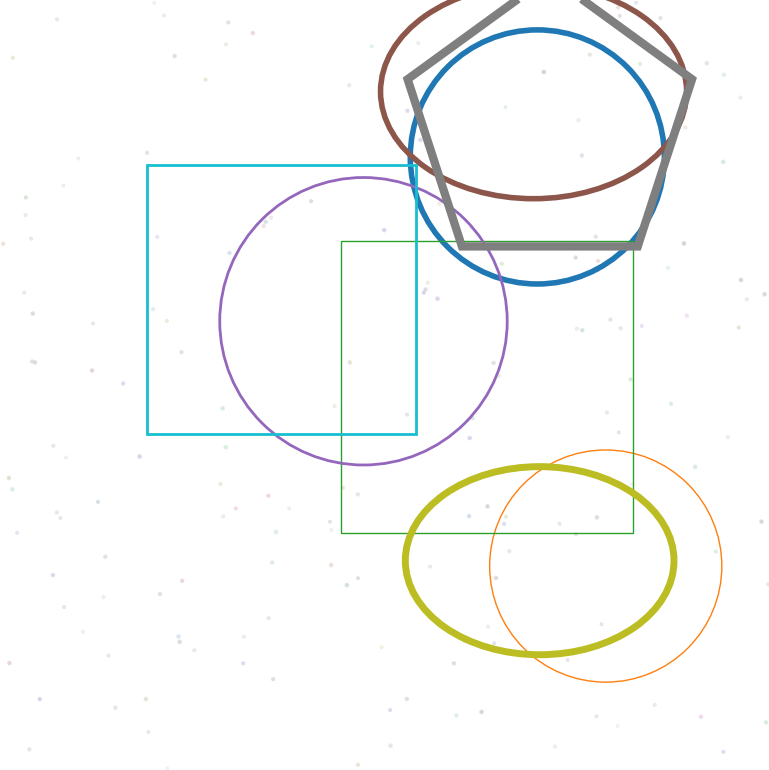[{"shape": "circle", "thickness": 2, "radius": 0.82, "center": [0.698, 0.796]}, {"shape": "circle", "thickness": 0.5, "radius": 0.75, "center": [0.787, 0.265]}, {"shape": "square", "thickness": 0.5, "radius": 0.95, "center": [0.632, 0.497]}, {"shape": "circle", "thickness": 1, "radius": 0.93, "center": [0.472, 0.583]}, {"shape": "oval", "thickness": 2, "radius": 0.99, "center": [0.693, 0.881]}, {"shape": "pentagon", "thickness": 3, "radius": 0.97, "center": [0.714, 0.837]}, {"shape": "oval", "thickness": 2.5, "radius": 0.87, "center": [0.701, 0.272]}, {"shape": "square", "thickness": 1, "radius": 0.87, "center": [0.366, 0.611]}]